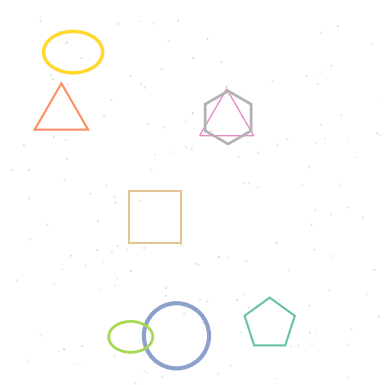[{"shape": "pentagon", "thickness": 1.5, "radius": 0.34, "center": [0.701, 0.158]}, {"shape": "triangle", "thickness": 1.5, "radius": 0.4, "center": [0.159, 0.703]}, {"shape": "circle", "thickness": 3, "radius": 0.42, "center": [0.458, 0.128]}, {"shape": "triangle", "thickness": 1, "radius": 0.4, "center": [0.589, 0.688]}, {"shape": "oval", "thickness": 2, "radius": 0.29, "center": [0.34, 0.125]}, {"shape": "oval", "thickness": 2.5, "radius": 0.38, "center": [0.19, 0.865]}, {"shape": "square", "thickness": 1.5, "radius": 0.34, "center": [0.402, 0.437]}, {"shape": "hexagon", "thickness": 2, "radius": 0.34, "center": [0.593, 0.695]}]